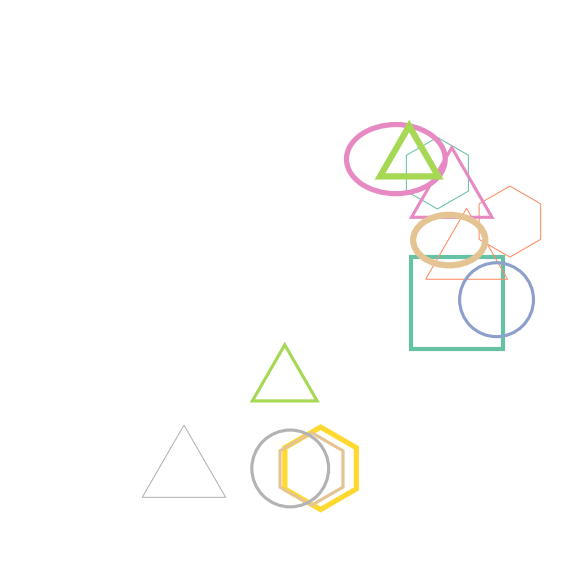[{"shape": "square", "thickness": 2, "radius": 0.4, "center": [0.791, 0.475]}, {"shape": "hexagon", "thickness": 0.5, "radius": 0.31, "center": [0.757, 0.699]}, {"shape": "triangle", "thickness": 0.5, "radius": 0.41, "center": [0.808, 0.557]}, {"shape": "hexagon", "thickness": 0.5, "radius": 0.31, "center": [0.883, 0.615]}, {"shape": "circle", "thickness": 1.5, "radius": 0.32, "center": [0.86, 0.48]}, {"shape": "oval", "thickness": 2.5, "radius": 0.43, "center": [0.685, 0.724]}, {"shape": "triangle", "thickness": 1.5, "radius": 0.4, "center": [0.782, 0.663]}, {"shape": "triangle", "thickness": 3, "radius": 0.29, "center": [0.708, 0.723]}, {"shape": "triangle", "thickness": 1.5, "radius": 0.32, "center": [0.493, 0.337]}, {"shape": "hexagon", "thickness": 2.5, "radius": 0.36, "center": [0.555, 0.188]}, {"shape": "oval", "thickness": 3, "radius": 0.31, "center": [0.778, 0.583]}, {"shape": "hexagon", "thickness": 1.5, "radius": 0.31, "center": [0.539, 0.187]}, {"shape": "circle", "thickness": 1.5, "radius": 0.33, "center": [0.503, 0.188]}, {"shape": "triangle", "thickness": 0.5, "radius": 0.42, "center": [0.319, 0.18]}]